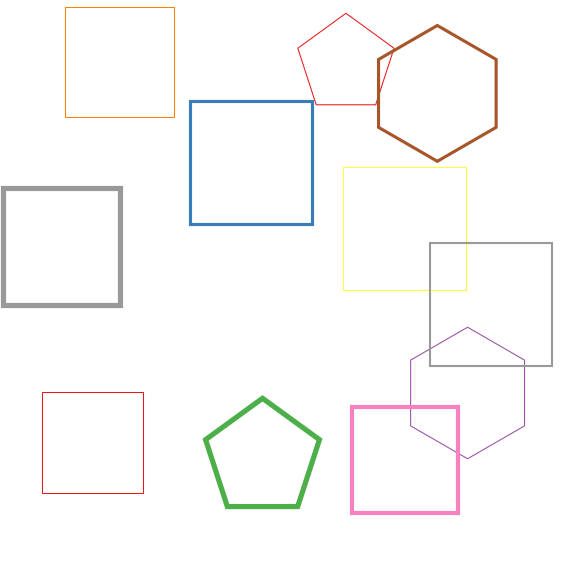[{"shape": "square", "thickness": 0.5, "radius": 0.44, "center": [0.16, 0.233]}, {"shape": "pentagon", "thickness": 0.5, "radius": 0.44, "center": [0.599, 0.889]}, {"shape": "square", "thickness": 1.5, "radius": 0.53, "center": [0.435, 0.718]}, {"shape": "pentagon", "thickness": 2.5, "radius": 0.52, "center": [0.455, 0.206]}, {"shape": "hexagon", "thickness": 0.5, "radius": 0.57, "center": [0.81, 0.319]}, {"shape": "square", "thickness": 0.5, "radius": 0.47, "center": [0.207, 0.891]}, {"shape": "square", "thickness": 0.5, "radius": 0.53, "center": [0.701, 0.604]}, {"shape": "hexagon", "thickness": 1.5, "radius": 0.59, "center": [0.757, 0.837]}, {"shape": "square", "thickness": 2, "radius": 0.46, "center": [0.701, 0.202]}, {"shape": "square", "thickness": 2.5, "radius": 0.51, "center": [0.106, 0.572]}, {"shape": "square", "thickness": 1, "radius": 0.53, "center": [0.851, 0.472]}]